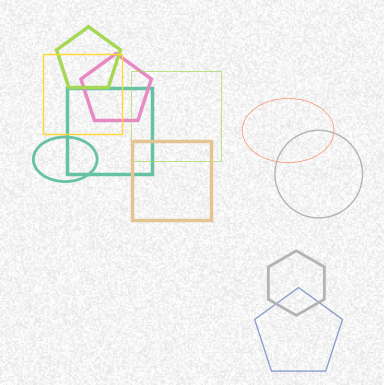[{"shape": "square", "thickness": 2.5, "radius": 0.56, "center": [0.284, 0.66]}, {"shape": "oval", "thickness": 2, "radius": 0.41, "center": [0.169, 0.586]}, {"shape": "oval", "thickness": 0.5, "radius": 0.6, "center": [0.748, 0.661]}, {"shape": "pentagon", "thickness": 1, "radius": 0.6, "center": [0.776, 0.133]}, {"shape": "pentagon", "thickness": 2.5, "radius": 0.48, "center": [0.302, 0.765]}, {"shape": "square", "thickness": 0.5, "radius": 0.59, "center": [0.457, 0.698]}, {"shape": "pentagon", "thickness": 2.5, "radius": 0.44, "center": [0.23, 0.843]}, {"shape": "square", "thickness": 1, "radius": 0.52, "center": [0.215, 0.756]}, {"shape": "square", "thickness": 2.5, "radius": 0.51, "center": [0.445, 0.532]}, {"shape": "hexagon", "thickness": 2, "radius": 0.42, "center": [0.77, 0.265]}, {"shape": "circle", "thickness": 1, "radius": 0.57, "center": [0.828, 0.548]}]